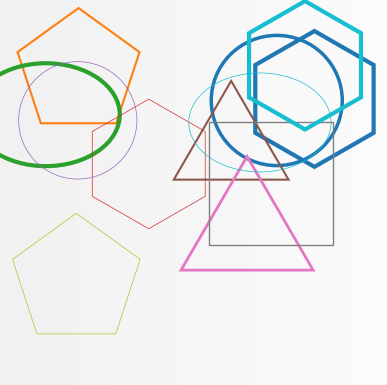[{"shape": "circle", "thickness": 2.5, "radius": 0.85, "center": [0.714, 0.739]}, {"shape": "hexagon", "thickness": 3, "radius": 0.88, "center": [0.812, 0.743]}, {"shape": "pentagon", "thickness": 1.5, "radius": 0.83, "center": [0.203, 0.814]}, {"shape": "oval", "thickness": 3, "radius": 0.95, "center": [0.118, 0.702]}, {"shape": "hexagon", "thickness": 0.5, "radius": 0.84, "center": [0.384, 0.574]}, {"shape": "circle", "thickness": 0.5, "radius": 0.76, "center": [0.201, 0.687]}, {"shape": "triangle", "thickness": 1.5, "radius": 0.85, "center": [0.597, 0.619]}, {"shape": "triangle", "thickness": 2, "radius": 0.98, "center": [0.638, 0.397]}, {"shape": "square", "thickness": 1, "radius": 0.8, "center": [0.7, 0.523]}, {"shape": "pentagon", "thickness": 0.5, "radius": 0.87, "center": [0.197, 0.273]}, {"shape": "oval", "thickness": 0.5, "radius": 0.92, "center": [0.671, 0.682]}, {"shape": "hexagon", "thickness": 3, "radius": 0.83, "center": [0.787, 0.83]}]